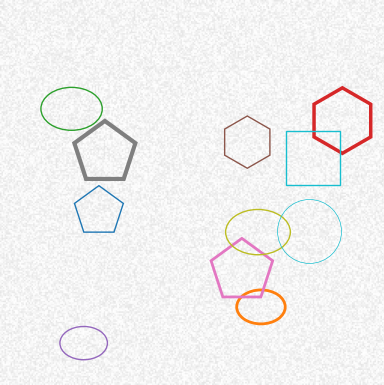[{"shape": "pentagon", "thickness": 1, "radius": 0.33, "center": [0.257, 0.451]}, {"shape": "oval", "thickness": 2, "radius": 0.32, "center": [0.678, 0.203]}, {"shape": "oval", "thickness": 1, "radius": 0.4, "center": [0.186, 0.717]}, {"shape": "hexagon", "thickness": 2.5, "radius": 0.43, "center": [0.889, 0.687]}, {"shape": "oval", "thickness": 1, "radius": 0.31, "center": [0.217, 0.109]}, {"shape": "hexagon", "thickness": 1, "radius": 0.34, "center": [0.642, 0.631]}, {"shape": "pentagon", "thickness": 2, "radius": 0.42, "center": [0.628, 0.297]}, {"shape": "pentagon", "thickness": 3, "radius": 0.42, "center": [0.272, 0.603]}, {"shape": "oval", "thickness": 1, "radius": 0.42, "center": [0.67, 0.397]}, {"shape": "circle", "thickness": 0.5, "radius": 0.42, "center": [0.804, 0.399]}, {"shape": "square", "thickness": 1, "radius": 0.35, "center": [0.812, 0.589]}]